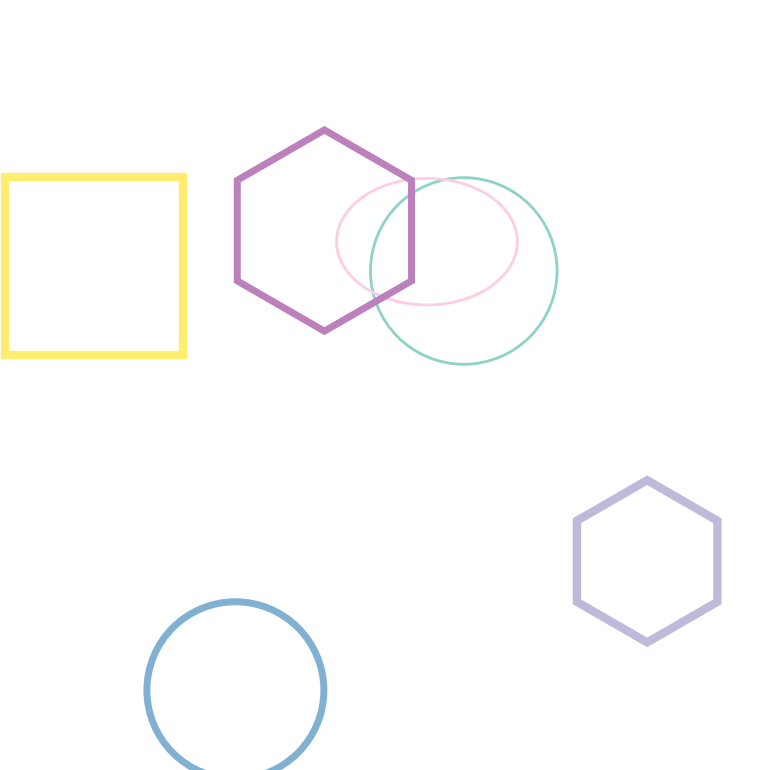[{"shape": "circle", "thickness": 1, "radius": 0.61, "center": [0.602, 0.648]}, {"shape": "hexagon", "thickness": 3, "radius": 0.53, "center": [0.84, 0.271]}, {"shape": "circle", "thickness": 2.5, "radius": 0.57, "center": [0.306, 0.104]}, {"shape": "oval", "thickness": 1, "radius": 0.59, "center": [0.555, 0.686]}, {"shape": "hexagon", "thickness": 2.5, "radius": 0.65, "center": [0.421, 0.701]}, {"shape": "square", "thickness": 3, "radius": 0.58, "center": [0.122, 0.655]}]